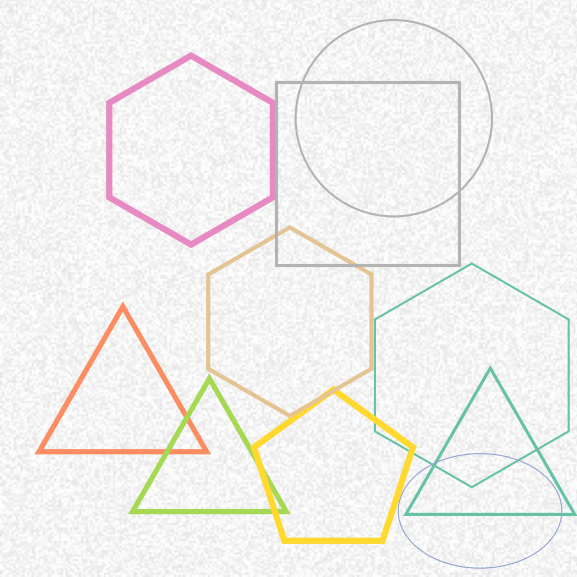[{"shape": "hexagon", "thickness": 1, "radius": 0.97, "center": [0.817, 0.349]}, {"shape": "triangle", "thickness": 1.5, "radius": 0.84, "center": [0.849, 0.193]}, {"shape": "triangle", "thickness": 2.5, "radius": 0.84, "center": [0.213, 0.301]}, {"shape": "oval", "thickness": 0.5, "radius": 0.71, "center": [0.831, 0.114]}, {"shape": "hexagon", "thickness": 3, "radius": 0.82, "center": [0.331, 0.739]}, {"shape": "triangle", "thickness": 2.5, "radius": 0.77, "center": [0.363, 0.19]}, {"shape": "pentagon", "thickness": 3, "radius": 0.72, "center": [0.577, 0.18]}, {"shape": "hexagon", "thickness": 2, "radius": 0.82, "center": [0.502, 0.442]}, {"shape": "square", "thickness": 1.5, "radius": 0.79, "center": [0.636, 0.699]}, {"shape": "circle", "thickness": 1, "radius": 0.85, "center": [0.682, 0.794]}]